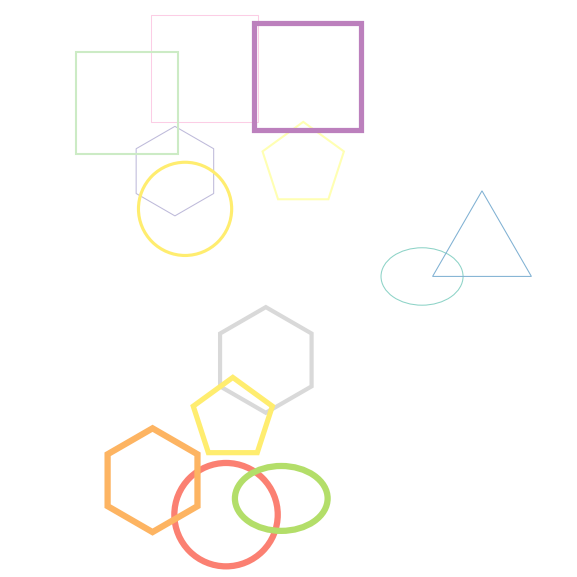[{"shape": "oval", "thickness": 0.5, "radius": 0.36, "center": [0.731, 0.52]}, {"shape": "pentagon", "thickness": 1, "radius": 0.37, "center": [0.525, 0.714]}, {"shape": "hexagon", "thickness": 0.5, "radius": 0.39, "center": [0.303, 0.703]}, {"shape": "circle", "thickness": 3, "radius": 0.45, "center": [0.391, 0.108]}, {"shape": "triangle", "thickness": 0.5, "radius": 0.49, "center": [0.835, 0.57]}, {"shape": "hexagon", "thickness": 3, "radius": 0.45, "center": [0.264, 0.168]}, {"shape": "oval", "thickness": 3, "radius": 0.4, "center": [0.487, 0.136]}, {"shape": "square", "thickness": 0.5, "radius": 0.46, "center": [0.355, 0.881]}, {"shape": "hexagon", "thickness": 2, "radius": 0.46, "center": [0.46, 0.376]}, {"shape": "square", "thickness": 2.5, "radius": 0.46, "center": [0.532, 0.867]}, {"shape": "square", "thickness": 1, "radius": 0.44, "center": [0.219, 0.82]}, {"shape": "pentagon", "thickness": 2.5, "radius": 0.36, "center": [0.403, 0.274]}, {"shape": "circle", "thickness": 1.5, "radius": 0.4, "center": [0.32, 0.637]}]